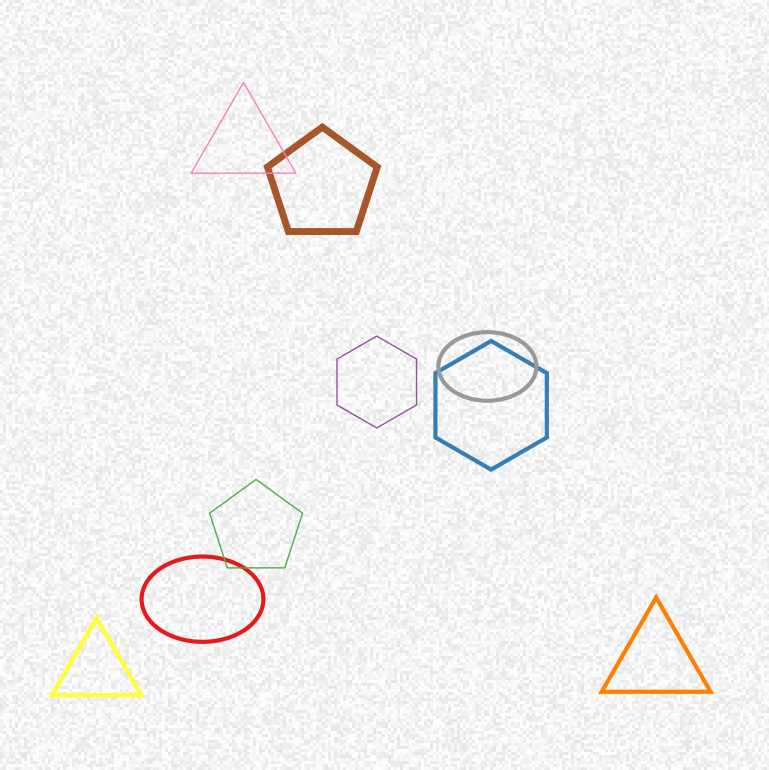[{"shape": "oval", "thickness": 1.5, "radius": 0.4, "center": [0.263, 0.222]}, {"shape": "hexagon", "thickness": 1.5, "radius": 0.42, "center": [0.638, 0.474]}, {"shape": "pentagon", "thickness": 0.5, "radius": 0.32, "center": [0.333, 0.314]}, {"shape": "hexagon", "thickness": 0.5, "radius": 0.3, "center": [0.489, 0.504]}, {"shape": "triangle", "thickness": 1.5, "radius": 0.41, "center": [0.852, 0.142]}, {"shape": "triangle", "thickness": 1.5, "radius": 0.33, "center": [0.126, 0.131]}, {"shape": "pentagon", "thickness": 2.5, "radius": 0.37, "center": [0.419, 0.76]}, {"shape": "triangle", "thickness": 0.5, "radius": 0.39, "center": [0.316, 0.814]}, {"shape": "oval", "thickness": 1.5, "radius": 0.32, "center": [0.633, 0.524]}]